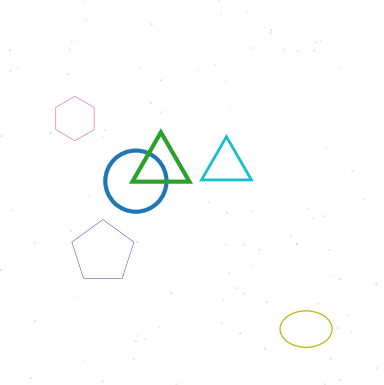[{"shape": "circle", "thickness": 3, "radius": 0.4, "center": [0.353, 0.53]}, {"shape": "triangle", "thickness": 3, "radius": 0.43, "center": [0.418, 0.571]}, {"shape": "pentagon", "thickness": 0.5, "radius": 0.42, "center": [0.267, 0.345]}, {"shape": "hexagon", "thickness": 0.5, "radius": 0.29, "center": [0.195, 0.692]}, {"shape": "oval", "thickness": 1, "radius": 0.34, "center": [0.795, 0.145]}, {"shape": "triangle", "thickness": 2, "radius": 0.37, "center": [0.588, 0.57]}]